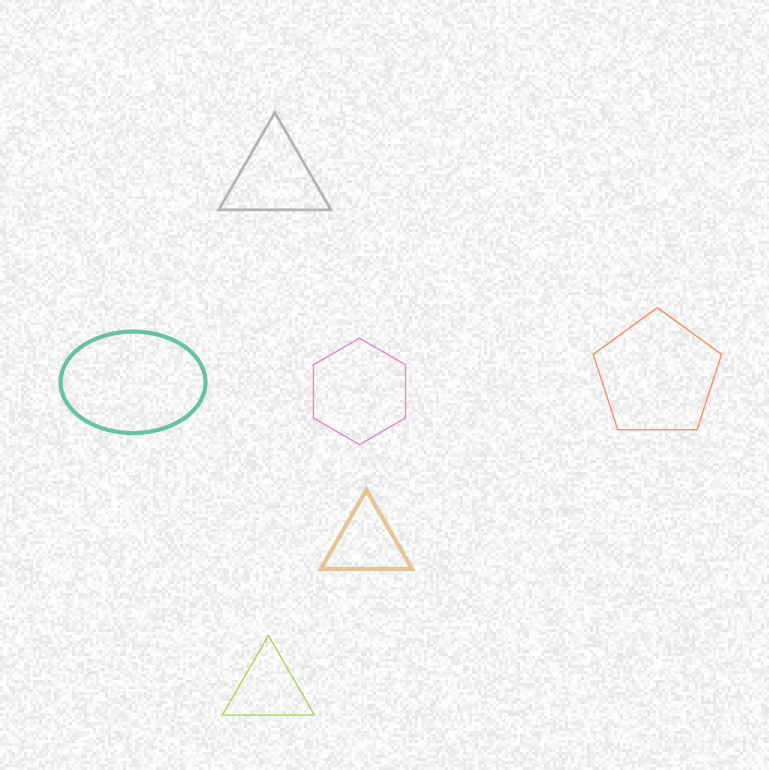[{"shape": "oval", "thickness": 1.5, "radius": 0.47, "center": [0.173, 0.503]}, {"shape": "pentagon", "thickness": 0.5, "radius": 0.44, "center": [0.854, 0.513]}, {"shape": "hexagon", "thickness": 0.5, "radius": 0.35, "center": [0.467, 0.492]}, {"shape": "triangle", "thickness": 0.5, "radius": 0.35, "center": [0.349, 0.106]}, {"shape": "triangle", "thickness": 1.5, "radius": 0.34, "center": [0.476, 0.295]}, {"shape": "triangle", "thickness": 1, "radius": 0.42, "center": [0.357, 0.77]}]